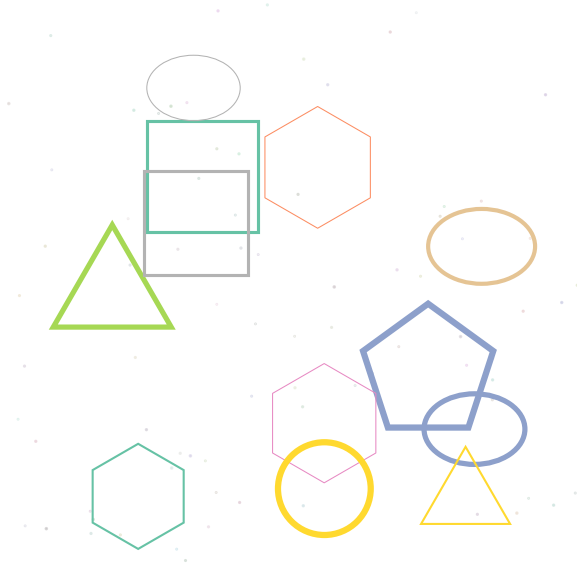[{"shape": "hexagon", "thickness": 1, "radius": 0.46, "center": [0.239, 0.14]}, {"shape": "square", "thickness": 1.5, "radius": 0.48, "center": [0.35, 0.693]}, {"shape": "hexagon", "thickness": 0.5, "radius": 0.53, "center": [0.55, 0.709]}, {"shape": "pentagon", "thickness": 3, "radius": 0.59, "center": [0.741, 0.355]}, {"shape": "oval", "thickness": 2.5, "radius": 0.44, "center": [0.822, 0.256]}, {"shape": "hexagon", "thickness": 0.5, "radius": 0.52, "center": [0.561, 0.266]}, {"shape": "triangle", "thickness": 2.5, "radius": 0.59, "center": [0.194, 0.492]}, {"shape": "triangle", "thickness": 1, "radius": 0.45, "center": [0.806, 0.136]}, {"shape": "circle", "thickness": 3, "radius": 0.4, "center": [0.562, 0.153]}, {"shape": "oval", "thickness": 2, "radius": 0.46, "center": [0.834, 0.573]}, {"shape": "square", "thickness": 1.5, "radius": 0.45, "center": [0.339, 0.612]}, {"shape": "oval", "thickness": 0.5, "radius": 0.4, "center": [0.335, 0.847]}]